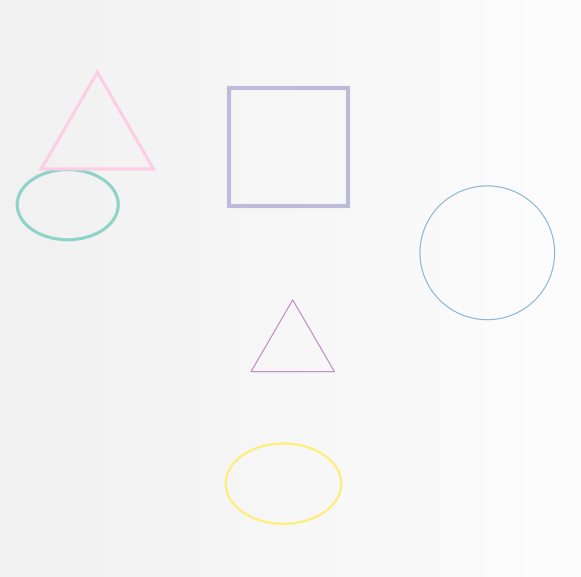[{"shape": "oval", "thickness": 1.5, "radius": 0.43, "center": [0.117, 0.645]}, {"shape": "square", "thickness": 2, "radius": 0.51, "center": [0.497, 0.745]}, {"shape": "circle", "thickness": 0.5, "radius": 0.58, "center": [0.838, 0.561]}, {"shape": "triangle", "thickness": 1.5, "radius": 0.56, "center": [0.168, 0.762]}, {"shape": "triangle", "thickness": 0.5, "radius": 0.41, "center": [0.504, 0.397]}, {"shape": "oval", "thickness": 1, "radius": 0.5, "center": [0.488, 0.162]}]